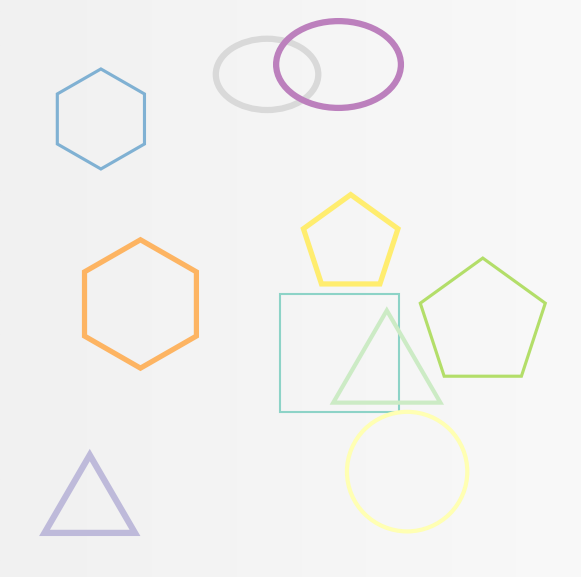[{"shape": "square", "thickness": 1, "radius": 0.51, "center": [0.584, 0.388]}, {"shape": "circle", "thickness": 2, "radius": 0.52, "center": [0.7, 0.182]}, {"shape": "triangle", "thickness": 3, "radius": 0.45, "center": [0.154, 0.121]}, {"shape": "hexagon", "thickness": 1.5, "radius": 0.43, "center": [0.174, 0.793]}, {"shape": "hexagon", "thickness": 2.5, "radius": 0.56, "center": [0.242, 0.473]}, {"shape": "pentagon", "thickness": 1.5, "radius": 0.57, "center": [0.831, 0.439]}, {"shape": "oval", "thickness": 3, "radius": 0.44, "center": [0.459, 0.87]}, {"shape": "oval", "thickness": 3, "radius": 0.54, "center": [0.582, 0.887]}, {"shape": "triangle", "thickness": 2, "radius": 0.53, "center": [0.665, 0.355]}, {"shape": "pentagon", "thickness": 2.5, "radius": 0.43, "center": [0.603, 0.577]}]